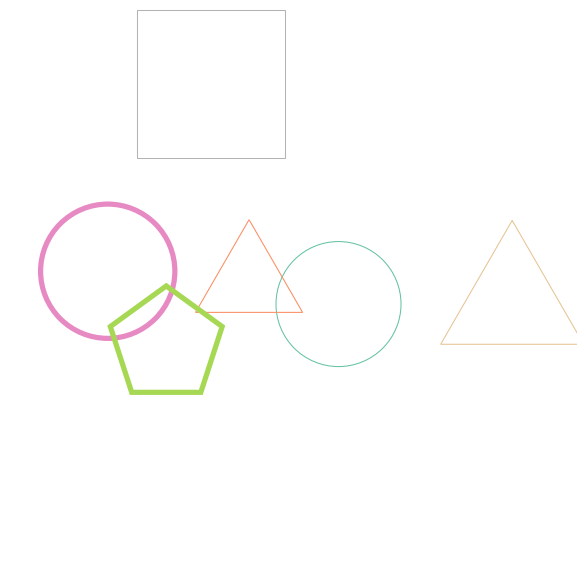[{"shape": "circle", "thickness": 0.5, "radius": 0.54, "center": [0.586, 0.473]}, {"shape": "triangle", "thickness": 0.5, "radius": 0.54, "center": [0.431, 0.512]}, {"shape": "circle", "thickness": 2.5, "radius": 0.58, "center": [0.187, 0.529]}, {"shape": "pentagon", "thickness": 2.5, "radius": 0.51, "center": [0.288, 0.402]}, {"shape": "triangle", "thickness": 0.5, "radius": 0.71, "center": [0.887, 0.474]}, {"shape": "square", "thickness": 0.5, "radius": 0.64, "center": [0.365, 0.853]}]